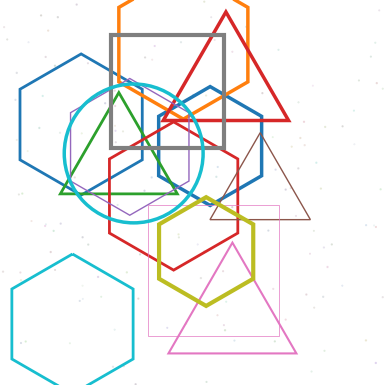[{"shape": "hexagon", "thickness": 2, "radius": 0.92, "center": [0.211, 0.677]}, {"shape": "hexagon", "thickness": 2.5, "radius": 0.77, "center": [0.546, 0.621]}, {"shape": "hexagon", "thickness": 2.5, "radius": 0.97, "center": [0.476, 0.884]}, {"shape": "triangle", "thickness": 2, "radius": 0.88, "center": [0.309, 0.584]}, {"shape": "hexagon", "thickness": 2, "radius": 0.96, "center": [0.451, 0.491]}, {"shape": "triangle", "thickness": 2.5, "radius": 0.94, "center": [0.587, 0.781]}, {"shape": "hexagon", "thickness": 1, "radius": 0.89, "center": [0.337, 0.619]}, {"shape": "triangle", "thickness": 1, "radius": 0.75, "center": [0.676, 0.505]}, {"shape": "triangle", "thickness": 1.5, "radius": 0.96, "center": [0.604, 0.178]}, {"shape": "square", "thickness": 0.5, "radius": 0.85, "center": [0.554, 0.297]}, {"shape": "square", "thickness": 3, "radius": 0.73, "center": [0.434, 0.762]}, {"shape": "hexagon", "thickness": 3, "radius": 0.71, "center": [0.535, 0.347]}, {"shape": "circle", "thickness": 2.5, "radius": 0.9, "center": [0.347, 0.601]}, {"shape": "hexagon", "thickness": 2, "radius": 0.91, "center": [0.188, 0.158]}]